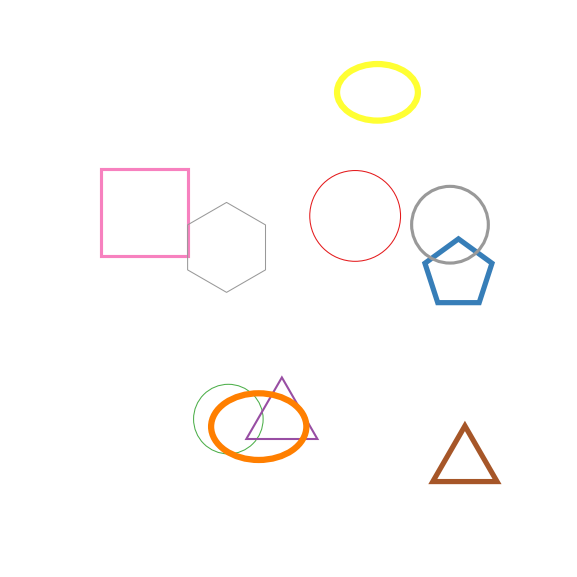[{"shape": "circle", "thickness": 0.5, "radius": 0.39, "center": [0.615, 0.625]}, {"shape": "pentagon", "thickness": 2.5, "radius": 0.31, "center": [0.794, 0.524]}, {"shape": "circle", "thickness": 0.5, "radius": 0.3, "center": [0.395, 0.273]}, {"shape": "triangle", "thickness": 1, "radius": 0.36, "center": [0.488, 0.274]}, {"shape": "oval", "thickness": 3, "radius": 0.41, "center": [0.448, 0.26]}, {"shape": "oval", "thickness": 3, "radius": 0.35, "center": [0.654, 0.839]}, {"shape": "triangle", "thickness": 2.5, "radius": 0.32, "center": [0.805, 0.197]}, {"shape": "square", "thickness": 1.5, "radius": 0.38, "center": [0.251, 0.631]}, {"shape": "hexagon", "thickness": 0.5, "radius": 0.39, "center": [0.392, 0.571]}, {"shape": "circle", "thickness": 1.5, "radius": 0.33, "center": [0.779, 0.61]}]